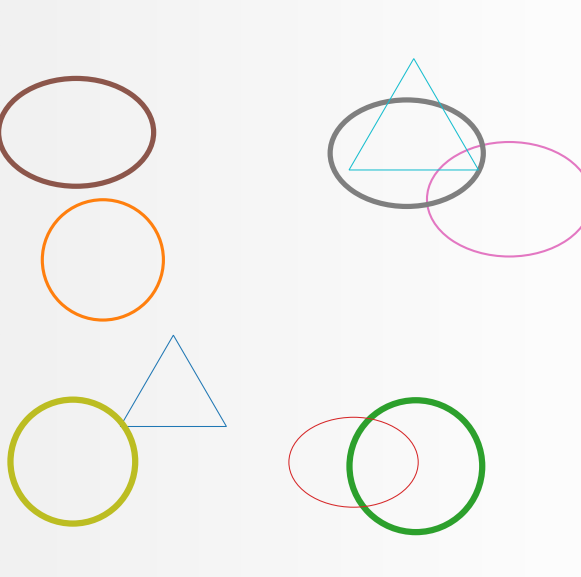[{"shape": "triangle", "thickness": 0.5, "radius": 0.53, "center": [0.298, 0.313]}, {"shape": "circle", "thickness": 1.5, "radius": 0.52, "center": [0.177, 0.549]}, {"shape": "circle", "thickness": 3, "radius": 0.57, "center": [0.715, 0.192]}, {"shape": "oval", "thickness": 0.5, "radius": 0.56, "center": [0.608, 0.199]}, {"shape": "oval", "thickness": 2.5, "radius": 0.67, "center": [0.131, 0.77]}, {"shape": "oval", "thickness": 1, "radius": 0.71, "center": [0.876, 0.654]}, {"shape": "oval", "thickness": 2.5, "radius": 0.66, "center": [0.7, 0.734]}, {"shape": "circle", "thickness": 3, "radius": 0.54, "center": [0.125, 0.2]}, {"shape": "triangle", "thickness": 0.5, "radius": 0.64, "center": [0.712, 0.769]}]